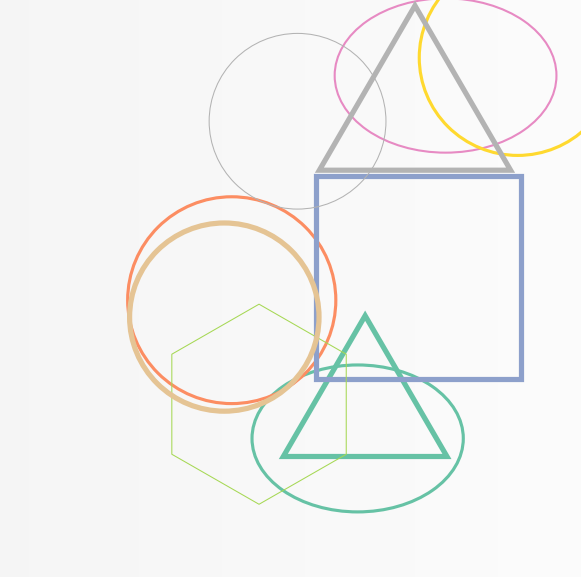[{"shape": "triangle", "thickness": 2.5, "radius": 0.81, "center": [0.628, 0.29]}, {"shape": "oval", "thickness": 1.5, "radius": 0.91, "center": [0.615, 0.24]}, {"shape": "circle", "thickness": 1.5, "radius": 0.9, "center": [0.399, 0.479]}, {"shape": "square", "thickness": 2.5, "radius": 0.88, "center": [0.719, 0.519]}, {"shape": "oval", "thickness": 1, "radius": 0.95, "center": [0.767, 0.868]}, {"shape": "hexagon", "thickness": 0.5, "radius": 0.87, "center": [0.446, 0.299]}, {"shape": "circle", "thickness": 1.5, "radius": 0.85, "center": [0.891, 0.899]}, {"shape": "circle", "thickness": 2.5, "radius": 0.81, "center": [0.386, 0.45]}, {"shape": "triangle", "thickness": 2.5, "radius": 0.95, "center": [0.714, 0.799]}, {"shape": "circle", "thickness": 0.5, "radius": 0.76, "center": [0.512, 0.789]}]